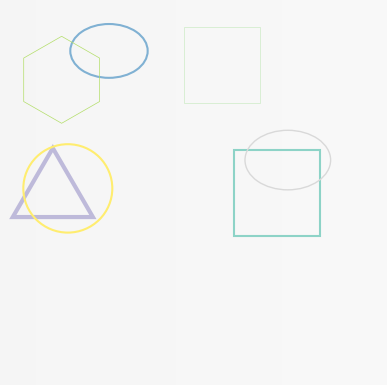[{"shape": "square", "thickness": 1.5, "radius": 0.55, "center": [0.716, 0.499]}, {"shape": "triangle", "thickness": 3, "radius": 0.6, "center": [0.136, 0.496]}, {"shape": "oval", "thickness": 1.5, "radius": 0.5, "center": [0.281, 0.868]}, {"shape": "hexagon", "thickness": 0.5, "radius": 0.56, "center": [0.159, 0.793]}, {"shape": "oval", "thickness": 1, "radius": 0.55, "center": [0.743, 0.584]}, {"shape": "square", "thickness": 0.5, "radius": 0.49, "center": [0.573, 0.831]}, {"shape": "circle", "thickness": 1.5, "radius": 0.57, "center": [0.175, 0.511]}]